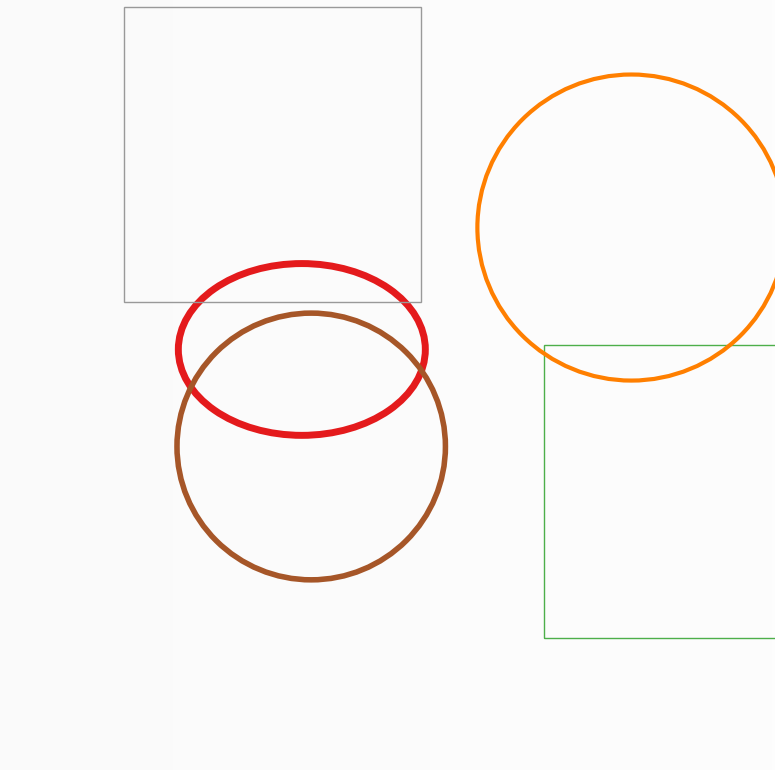[{"shape": "oval", "thickness": 2.5, "radius": 0.8, "center": [0.389, 0.546]}, {"shape": "square", "thickness": 0.5, "radius": 0.95, "center": [0.892, 0.362]}, {"shape": "circle", "thickness": 1.5, "radius": 0.99, "center": [0.815, 0.704]}, {"shape": "circle", "thickness": 2, "radius": 0.87, "center": [0.402, 0.42]}, {"shape": "square", "thickness": 0.5, "radius": 0.96, "center": [0.351, 0.799]}]